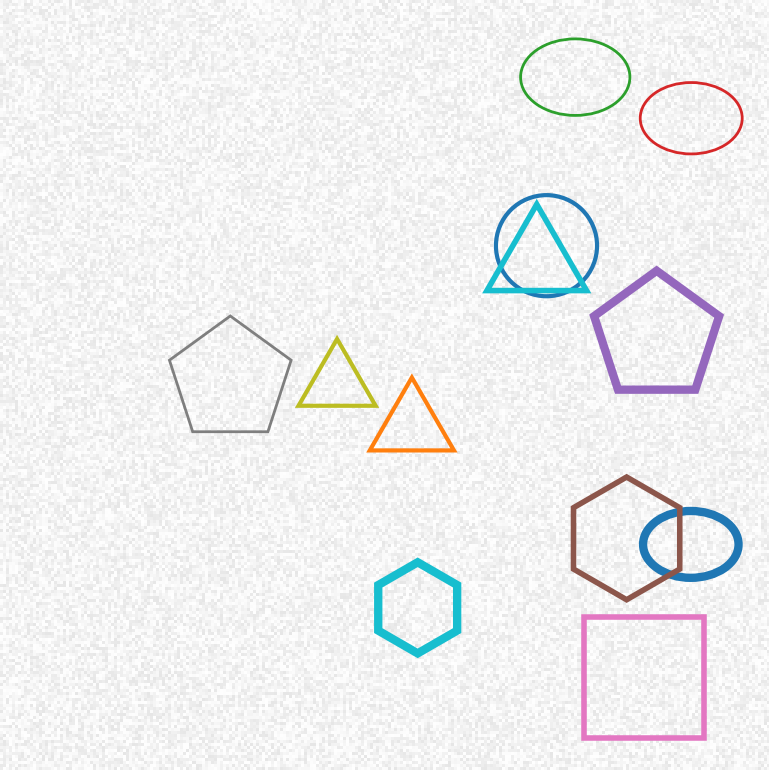[{"shape": "oval", "thickness": 3, "radius": 0.31, "center": [0.897, 0.293]}, {"shape": "circle", "thickness": 1.5, "radius": 0.33, "center": [0.71, 0.681]}, {"shape": "triangle", "thickness": 1.5, "radius": 0.32, "center": [0.535, 0.447]}, {"shape": "oval", "thickness": 1, "radius": 0.36, "center": [0.747, 0.9]}, {"shape": "oval", "thickness": 1, "radius": 0.33, "center": [0.898, 0.846]}, {"shape": "pentagon", "thickness": 3, "radius": 0.43, "center": [0.853, 0.563]}, {"shape": "hexagon", "thickness": 2, "radius": 0.4, "center": [0.814, 0.301]}, {"shape": "square", "thickness": 2, "radius": 0.39, "center": [0.837, 0.12]}, {"shape": "pentagon", "thickness": 1, "radius": 0.42, "center": [0.299, 0.507]}, {"shape": "triangle", "thickness": 1.5, "radius": 0.29, "center": [0.438, 0.502]}, {"shape": "hexagon", "thickness": 3, "radius": 0.3, "center": [0.542, 0.211]}, {"shape": "triangle", "thickness": 2, "radius": 0.37, "center": [0.697, 0.66]}]